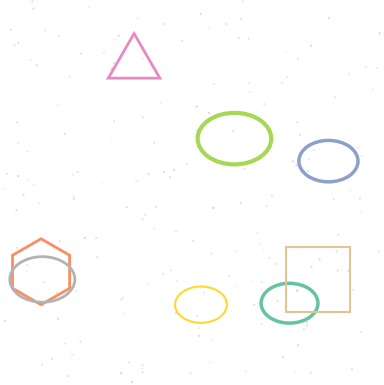[{"shape": "oval", "thickness": 2.5, "radius": 0.37, "center": [0.752, 0.212]}, {"shape": "hexagon", "thickness": 2, "radius": 0.43, "center": [0.107, 0.294]}, {"shape": "oval", "thickness": 2.5, "radius": 0.38, "center": [0.853, 0.581]}, {"shape": "triangle", "thickness": 2, "radius": 0.39, "center": [0.348, 0.836]}, {"shape": "oval", "thickness": 3, "radius": 0.48, "center": [0.609, 0.64]}, {"shape": "oval", "thickness": 1.5, "radius": 0.34, "center": [0.522, 0.209]}, {"shape": "square", "thickness": 1.5, "radius": 0.42, "center": [0.827, 0.274]}, {"shape": "oval", "thickness": 2, "radius": 0.42, "center": [0.11, 0.274]}]